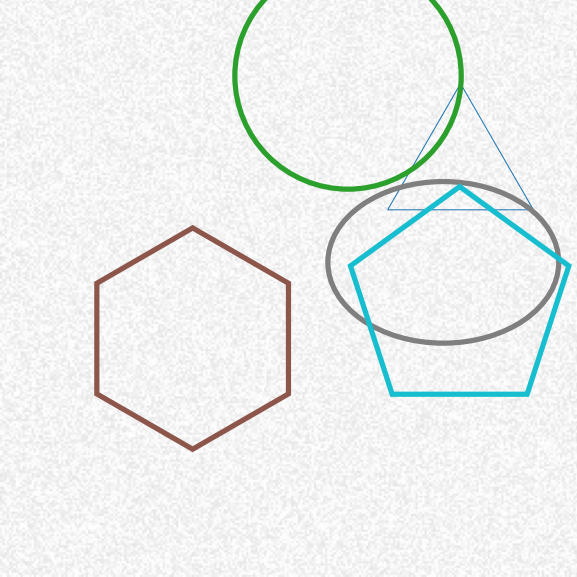[{"shape": "triangle", "thickness": 0.5, "radius": 0.73, "center": [0.797, 0.709]}, {"shape": "circle", "thickness": 2.5, "radius": 0.98, "center": [0.603, 0.868]}, {"shape": "hexagon", "thickness": 2.5, "radius": 0.96, "center": [0.334, 0.413]}, {"shape": "oval", "thickness": 2.5, "radius": 1.0, "center": [0.768, 0.545]}, {"shape": "pentagon", "thickness": 2.5, "radius": 0.99, "center": [0.796, 0.477]}]